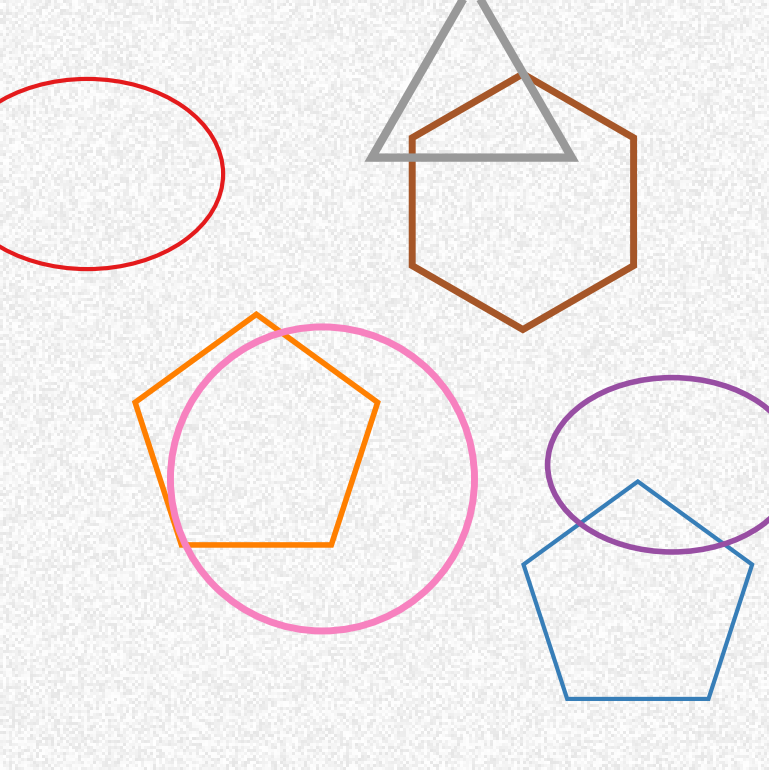[{"shape": "oval", "thickness": 1.5, "radius": 0.88, "center": [0.113, 0.774]}, {"shape": "pentagon", "thickness": 1.5, "radius": 0.78, "center": [0.828, 0.219]}, {"shape": "oval", "thickness": 2, "radius": 0.81, "center": [0.873, 0.396]}, {"shape": "pentagon", "thickness": 2, "radius": 0.83, "center": [0.333, 0.426]}, {"shape": "hexagon", "thickness": 2.5, "radius": 0.83, "center": [0.679, 0.738]}, {"shape": "circle", "thickness": 2.5, "radius": 0.99, "center": [0.419, 0.378]}, {"shape": "triangle", "thickness": 3, "radius": 0.75, "center": [0.613, 0.87]}]